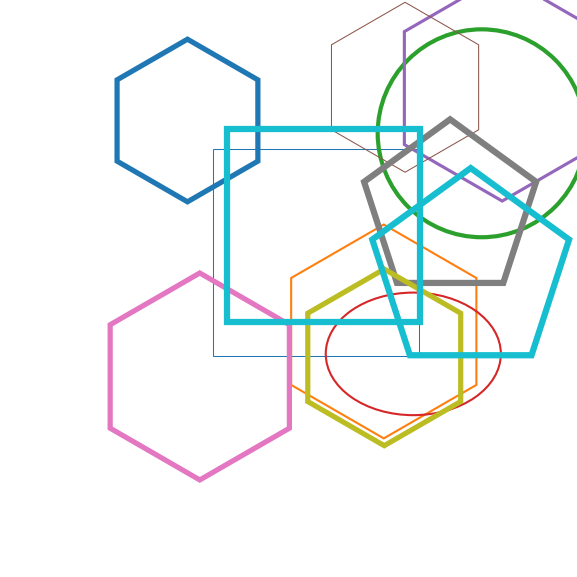[{"shape": "hexagon", "thickness": 2.5, "radius": 0.7, "center": [0.325, 0.79]}, {"shape": "square", "thickness": 0.5, "radius": 0.89, "center": [0.547, 0.562]}, {"shape": "hexagon", "thickness": 1, "radius": 0.93, "center": [0.665, 0.425]}, {"shape": "circle", "thickness": 2, "radius": 0.9, "center": [0.834, 0.768]}, {"shape": "oval", "thickness": 1, "radius": 0.76, "center": [0.716, 0.386]}, {"shape": "hexagon", "thickness": 1.5, "radius": 0.98, "center": [0.87, 0.847]}, {"shape": "hexagon", "thickness": 0.5, "radius": 0.74, "center": [0.701, 0.848]}, {"shape": "hexagon", "thickness": 2.5, "radius": 0.9, "center": [0.346, 0.347]}, {"shape": "pentagon", "thickness": 3, "radius": 0.78, "center": [0.779, 0.636]}, {"shape": "hexagon", "thickness": 2.5, "radius": 0.76, "center": [0.665, 0.38]}, {"shape": "square", "thickness": 3, "radius": 0.84, "center": [0.56, 0.609]}, {"shape": "pentagon", "thickness": 3, "radius": 0.9, "center": [0.815, 0.529]}]